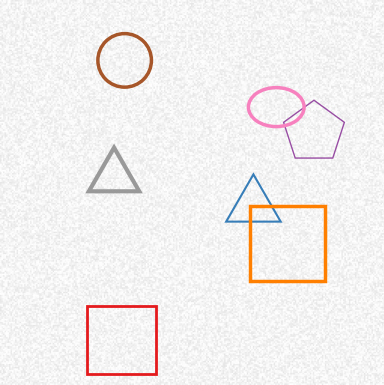[{"shape": "square", "thickness": 2, "radius": 0.44, "center": [0.316, 0.117]}, {"shape": "triangle", "thickness": 1.5, "radius": 0.41, "center": [0.658, 0.465]}, {"shape": "pentagon", "thickness": 1, "radius": 0.41, "center": [0.816, 0.657]}, {"shape": "square", "thickness": 2.5, "radius": 0.49, "center": [0.747, 0.367]}, {"shape": "circle", "thickness": 2.5, "radius": 0.35, "center": [0.324, 0.843]}, {"shape": "oval", "thickness": 2.5, "radius": 0.36, "center": [0.718, 0.722]}, {"shape": "triangle", "thickness": 3, "radius": 0.38, "center": [0.296, 0.541]}]